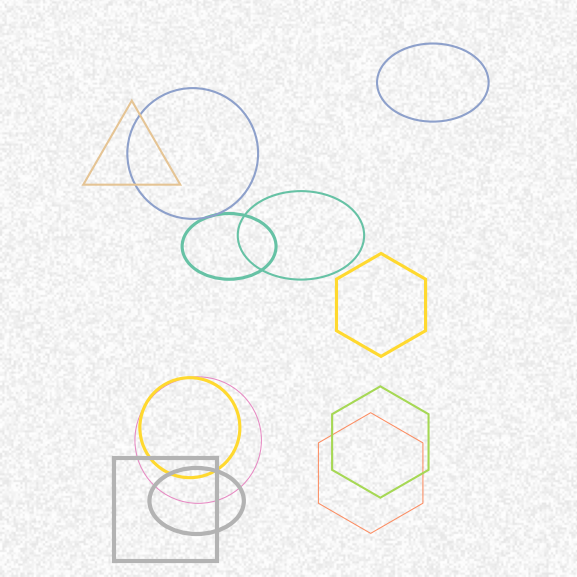[{"shape": "oval", "thickness": 1.5, "radius": 0.41, "center": [0.397, 0.573]}, {"shape": "oval", "thickness": 1, "radius": 0.55, "center": [0.521, 0.592]}, {"shape": "hexagon", "thickness": 0.5, "radius": 0.52, "center": [0.642, 0.18]}, {"shape": "oval", "thickness": 1, "radius": 0.48, "center": [0.75, 0.856]}, {"shape": "circle", "thickness": 1, "radius": 0.57, "center": [0.334, 0.733]}, {"shape": "circle", "thickness": 0.5, "radius": 0.55, "center": [0.343, 0.237]}, {"shape": "hexagon", "thickness": 1, "radius": 0.48, "center": [0.659, 0.234]}, {"shape": "hexagon", "thickness": 1.5, "radius": 0.45, "center": [0.66, 0.471]}, {"shape": "circle", "thickness": 1.5, "radius": 0.43, "center": [0.329, 0.259]}, {"shape": "triangle", "thickness": 1, "radius": 0.48, "center": [0.228, 0.728]}, {"shape": "oval", "thickness": 2, "radius": 0.41, "center": [0.341, 0.132]}, {"shape": "square", "thickness": 2, "radius": 0.45, "center": [0.287, 0.118]}]